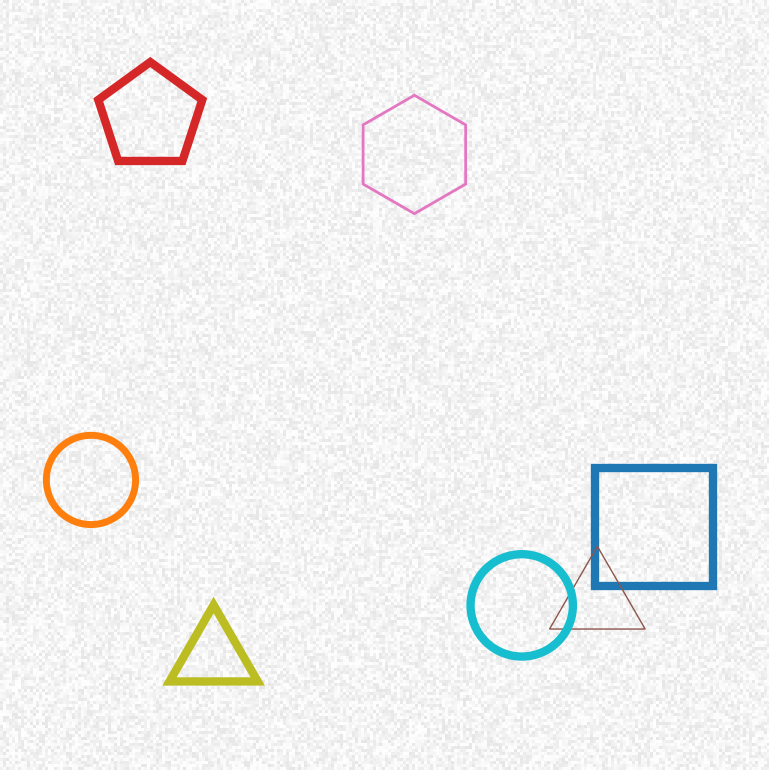[{"shape": "square", "thickness": 3, "radius": 0.38, "center": [0.85, 0.316]}, {"shape": "circle", "thickness": 2.5, "radius": 0.29, "center": [0.118, 0.377]}, {"shape": "pentagon", "thickness": 3, "radius": 0.36, "center": [0.195, 0.848]}, {"shape": "triangle", "thickness": 0.5, "radius": 0.36, "center": [0.776, 0.219]}, {"shape": "hexagon", "thickness": 1, "radius": 0.38, "center": [0.538, 0.799]}, {"shape": "triangle", "thickness": 3, "radius": 0.33, "center": [0.277, 0.148]}, {"shape": "circle", "thickness": 3, "radius": 0.33, "center": [0.678, 0.214]}]